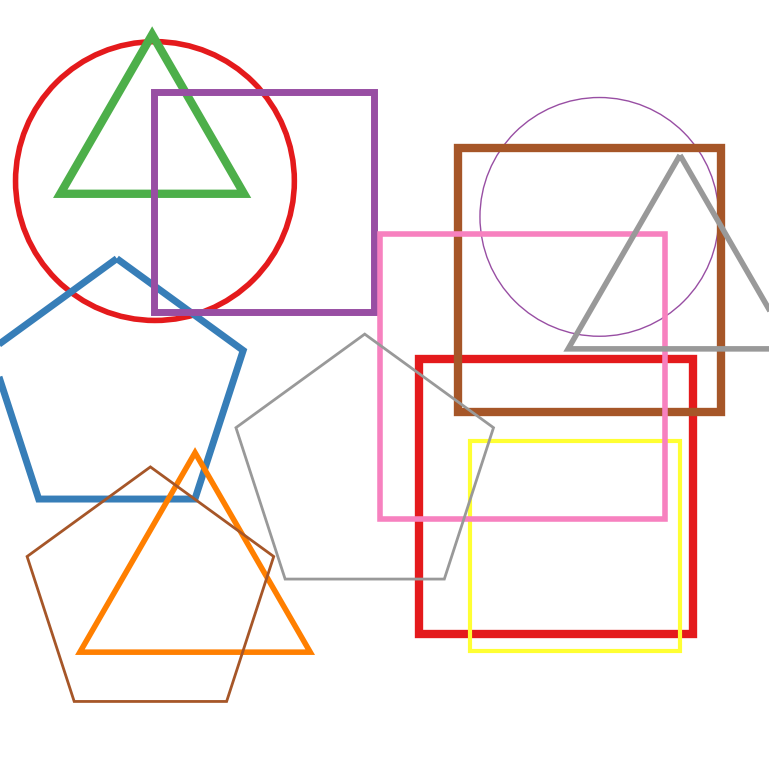[{"shape": "circle", "thickness": 2, "radius": 0.91, "center": [0.201, 0.765]}, {"shape": "square", "thickness": 3, "radius": 0.89, "center": [0.722, 0.355]}, {"shape": "pentagon", "thickness": 2.5, "radius": 0.86, "center": [0.152, 0.492]}, {"shape": "triangle", "thickness": 3, "radius": 0.69, "center": [0.198, 0.817]}, {"shape": "circle", "thickness": 0.5, "radius": 0.78, "center": [0.778, 0.718]}, {"shape": "square", "thickness": 2.5, "radius": 0.71, "center": [0.343, 0.737]}, {"shape": "triangle", "thickness": 2, "radius": 0.86, "center": [0.253, 0.239]}, {"shape": "square", "thickness": 1.5, "radius": 0.68, "center": [0.747, 0.291]}, {"shape": "pentagon", "thickness": 1, "radius": 0.84, "center": [0.195, 0.225]}, {"shape": "square", "thickness": 3, "radius": 0.85, "center": [0.766, 0.636]}, {"shape": "square", "thickness": 2, "radius": 0.93, "center": [0.679, 0.511]}, {"shape": "pentagon", "thickness": 1, "radius": 0.88, "center": [0.474, 0.39]}, {"shape": "triangle", "thickness": 2, "radius": 0.84, "center": [0.883, 0.631]}]